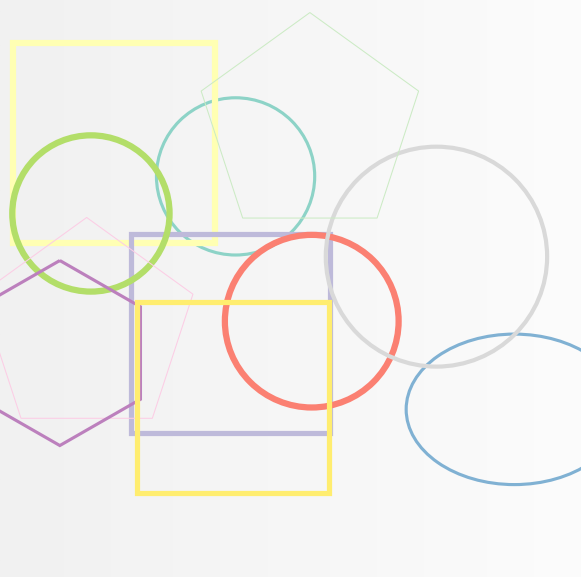[{"shape": "circle", "thickness": 1.5, "radius": 0.68, "center": [0.405, 0.694]}, {"shape": "square", "thickness": 3, "radius": 0.87, "center": [0.196, 0.752]}, {"shape": "square", "thickness": 2.5, "radius": 0.86, "center": [0.397, 0.422]}, {"shape": "circle", "thickness": 3, "radius": 0.75, "center": [0.536, 0.443]}, {"shape": "oval", "thickness": 1.5, "radius": 0.93, "center": [0.885, 0.29]}, {"shape": "circle", "thickness": 3, "radius": 0.68, "center": [0.156, 0.63]}, {"shape": "pentagon", "thickness": 0.5, "radius": 0.96, "center": [0.149, 0.43]}, {"shape": "circle", "thickness": 2, "radius": 0.95, "center": [0.751, 0.555]}, {"shape": "hexagon", "thickness": 1.5, "radius": 0.8, "center": [0.103, 0.388]}, {"shape": "pentagon", "thickness": 0.5, "radius": 0.98, "center": [0.533, 0.781]}, {"shape": "square", "thickness": 2.5, "radius": 0.83, "center": [0.401, 0.31]}]